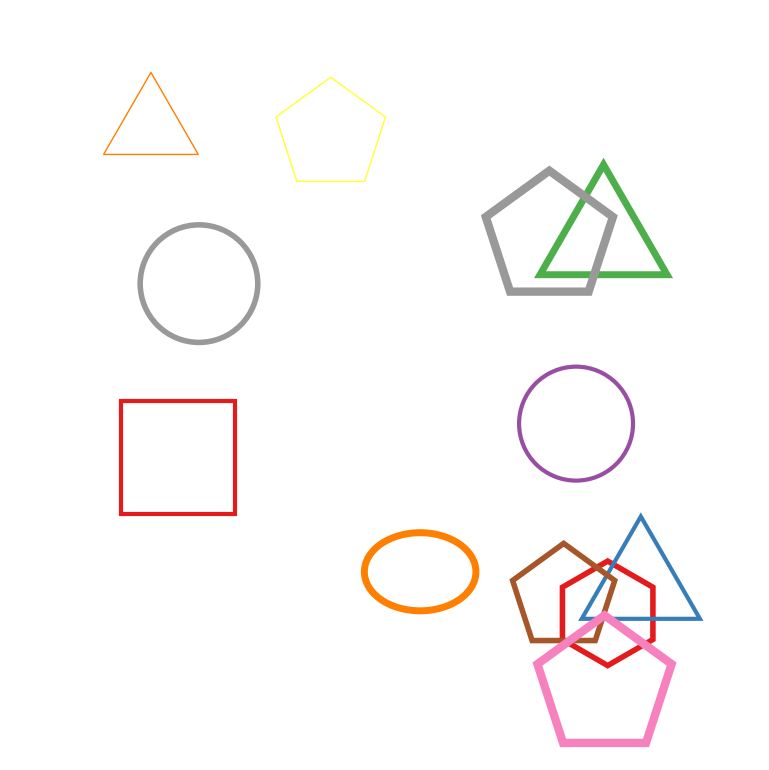[{"shape": "square", "thickness": 1.5, "radius": 0.37, "center": [0.231, 0.406]}, {"shape": "hexagon", "thickness": 2, "radius": 0.34, "center": [0.789, 0.203]}, {"shape": "triangle", "thickness": 1.5, "radius": 0.44, "center": [0.832, 0.241]}, {"shape": "triangle", "thickness": 2.5, "radius": 0.48, "center": [0.784, 0.691]}, {"shape": "circle", "thickness": 1.5, "radius": 0.37, "center": [0.748, 0.45]}, {"shape": "triangle", "thickness": 0.5, "radius": 0.36, "center": [0.196, 0.835]}, {"shape": "oval", "thickness": 2.5, "radius": 0.36, "center": [0.546, 0.257]}, {"shape": "pentagon", "thickness": 0.5, "radius": 0.37, "center": [0.43, 0.825]}, {"shape": "pentagon", "thickness": 2, "radius": 0.35, "center": [0.732, 0.225]}, {"shape": "pentagon", "thickness": 3, "radius": 0.46, "center": [0.785, 0.109]}, {"shape": "circle", "thickness": 2, "radius": 0.38, "center": [0.258, 0.632]}, {"shape": "pentagon", "thickness": 3, "radius": 0.43, "center": [0.713, 0.692]}]